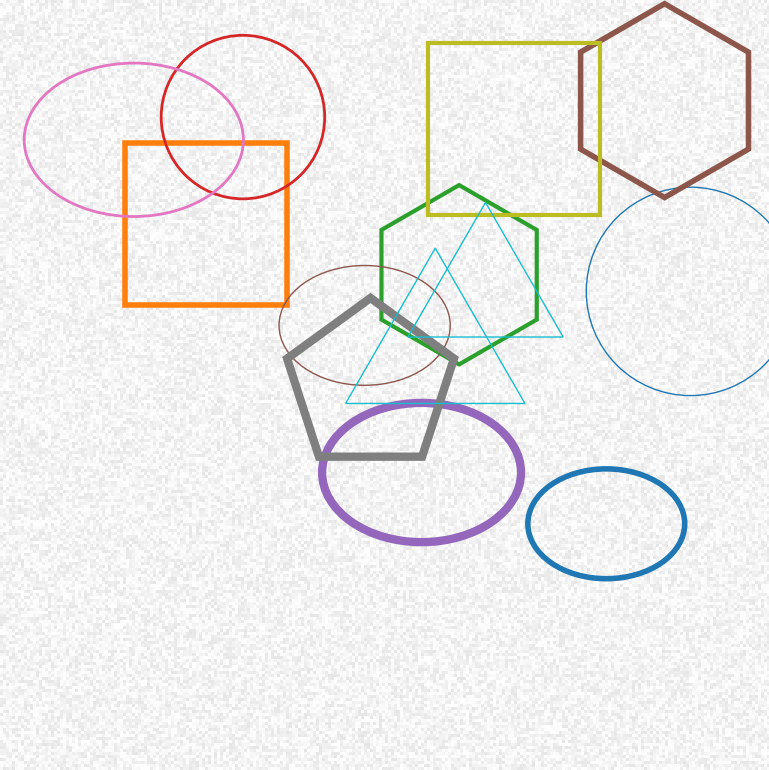[{"shape": "oval", "thickness": 2, "radius": 0.51, "center": [0.787, 0.32]}, {"shape": "circle", "thickness": 0.5, "radius": 0.68, "center": [0.897, 0.622]}, {"shape": "square", "thickness": 2, "radius": 0.52, "center": [0.268, 0.709]}, {"shape": "hexagon", "thickness": 1.5, "radius": 0.58, "center": [0.596, 0.643]}, {"shape": "circle", "thickness": 1, "radius": 0.53, "center": [0.316, 0.848]}, {"shape": "oval", "thickness": 3, "radius": 0.65, "center": [0.548, 0.386]}, {"shape": "hexagon", "thickness": 2, "radius": 0.63, "center": [0.863, 0.869]}, {"shape": "oval", "thickness": 0.5, "radius": 0.56, "center": [0.474, 0.577]}, {"shape": "oval", "thickness": 1, "radius": 0.71, "center": [0.174, 0.818]}, {"shape": "pentagon", "thickness": 3, "radius": 0.57, "center": [0.481, 0.499]}, {"shape": "square", "thickness": 1.5, "radius": 0.56, "center": [0.668, 0.833]}, {"shape": "triangle", "thickness": 0.5, "radius": 0.67, "center": [0.565, 0.543]}, {"shape": "triangle", "thickness": 0.5, "radius": 0.58, "center": [0.631, 0.621]}]